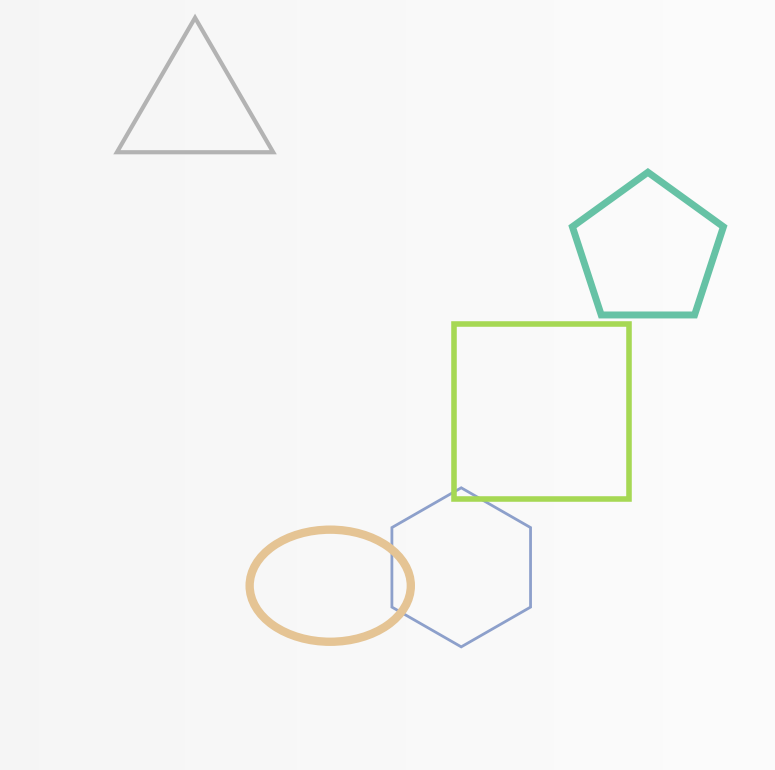[{"shape": "pentagon", "thickness": 2.5, "radius": 0.51, "center": [0.836, 0.674]}, {"shape": "hexagon", "thickness": 1, "radius": 0.52, "center": [0.595, 0.263]}, {"shape": "square", "thickness": 2, "radius": 0.57, "center": [0.699, 0.466]}, {"shape": "oval", "thickness": 3, "radius": 0.52, "center": [0.426, 0.239]}, {"shape": "triangle", "thickness": 1.5, "radius": 0.58, "center": [0.252, 0.86]}]